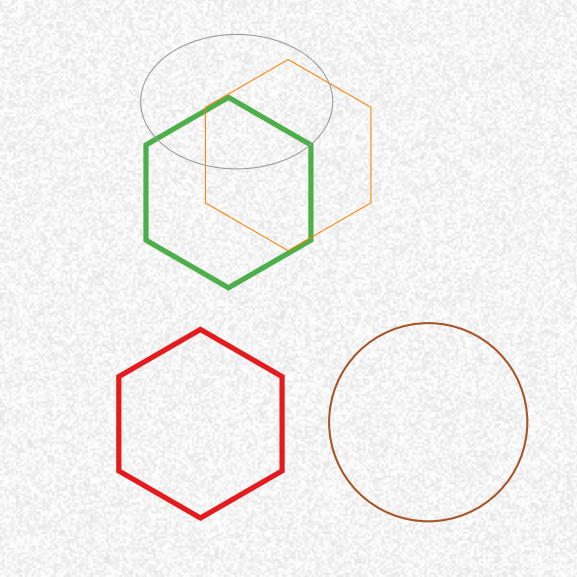[{"shape": "hexagon", "thickness": 2.5, "radius": 0.82, "center": [0.347, 0.265]}, {"shape": "hexagon", "thickness": 2.5, "radius": 0.82, "center": [0.396, 0.666]}, {"shape": "hexagon", "thickness": 0.5, "radius": 0.83, "center": [0.499, 0.731]}, {"shape": "circle", "thickness": 1, "radius": 0.86, "center": [0.741, 0.268]}, {"shape": "oval", "thickness": 0.5, "radius": 0.83, "center": [0.41, 0.823]}]